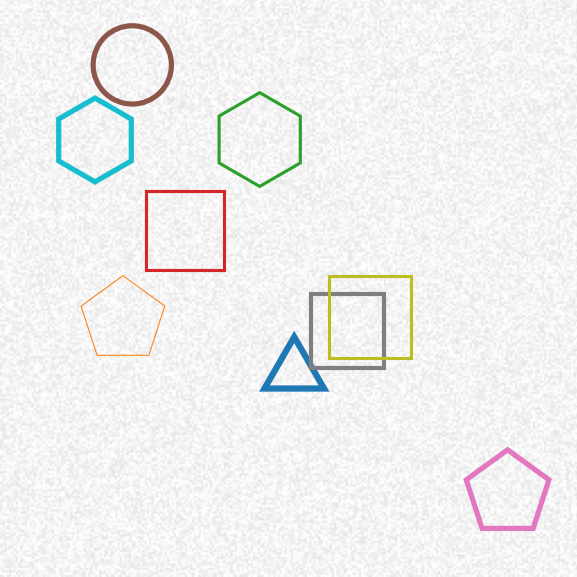[{"shape": "triangle", "thickness": 3, "radius": 0.3, "center": [0.51, 0.356]}, {"shape": "pentagon", "thickness": 0.5, "radius": 0.38, "center": [0.213, 0.446]}, {"shape": "hexagon", "thickness": 1.5, "radius": 0.41, "center": [0.45, 0.758]}, {"shape": "square", "thickness": 1.5, "radius": 0.34, "center": [0.321, 0.6]}, {"shape": "circle", "thickness": 2.5, "radius": 0.34, "center": [0.229, 0.887]}, {"shape": "pentagon", "thickness": 2.5, "radius": 0.38, "center": [0.879, 0.145]}, {"shape": "square", "thickness": 2, "radius": 0.32, "center": [0.602, 0.426]}, {"shape": "square", "thickness": 1.5, "radius": 0.35, "center": [0.641, 0.45]}, {"shape": "hexagon", "thickness": 2.5, "radius": 0.36, "center": [0.165, 0.757]}]